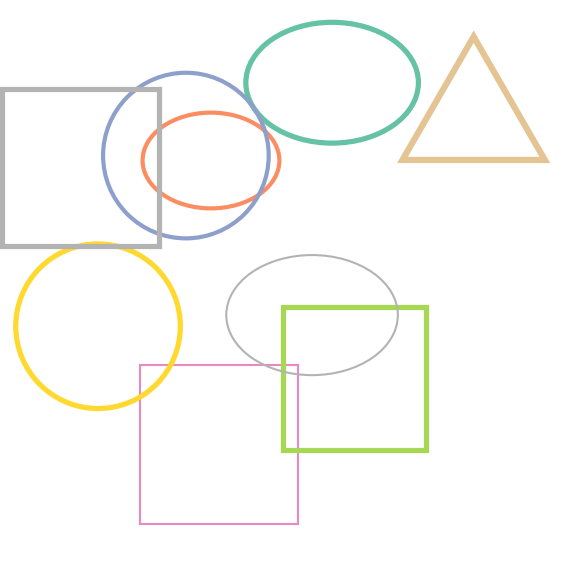[{"shape": "oval", "thickness": 2.5, "radius": 0.75, "center": [0.575, 0.856]}, {"shape": "oval", "thickness": 2, "radius": 0.59, "center": [0.365, 0.721]}, {"shape": "circle", "thickness": 2, "radius": 0.72, "center": [0.322, 0.73]}, {"shape": "square", "thickness": 1, "radius": 0.69, "center": [0.379, 0.23]}, {"shape": "square", "thickness": 2.5, "radius": 0.62, "center": [0.614, 0.343]}, {"shape": "circle", "thickness": 2.5, "radius": 0.71, "center": [0.17, 0.434]}, {"shape": "triangle", "thickness": 3, "radius": 0.71, "center": [0.82, 0.793]}, {"shape": "square", "thickness": 2.5, "radius": 0.68, "center": [0.139, 0.709]}, {"shape": "oval", "thickness": 1, "radius": 0.74, "center": [0.54, 0.454]}]